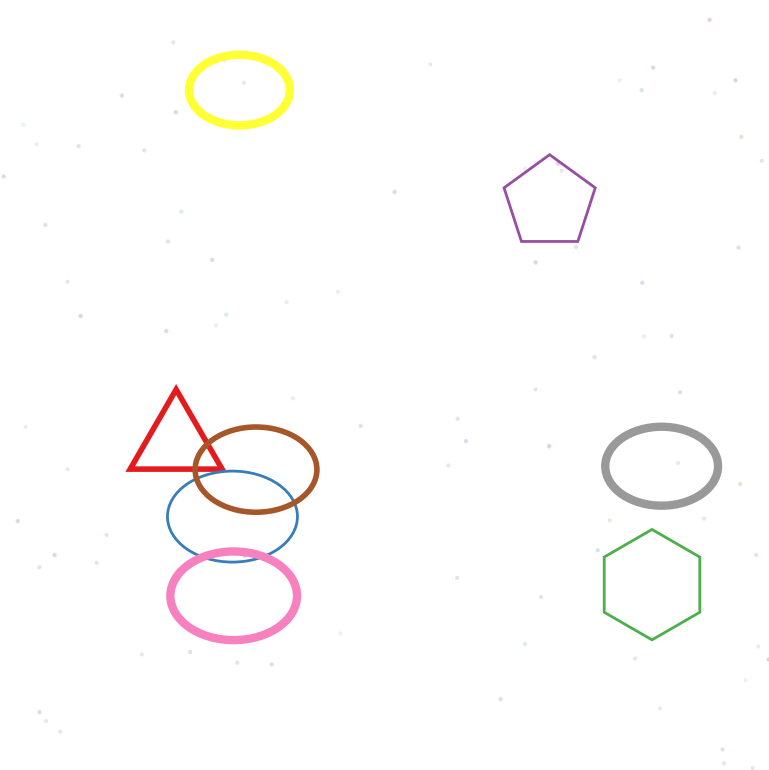[{"shape": "triangle", "thickness": 2, "radius": 0.34, "center": [0.229, 0.425]}, {"shape": "oval", "thickness": 1, "radius": 0.42, "center": [0.302, 0.329]}, {"shape": "hexagon", "thickness": 1, "radius": 0.36, "center": [0.847, 0.241]}, {"shape": "pentagon", "thickness": 1, "radius": 0.31, "center": [0.714, 0.737]}, {"shape": "oval", "thickness": 3, "radius": 0.33, "center": [0.311, 0.883]}, {"shape": "oval", "thickness": 2, "radius": 0.4, "center": [0.332, 0.39]}, {"shape": "oval", "thickness": 3, "radius": 0.41, "center": [0.303, 0.226]}, {"shape": "oval", "thickness": 3, "radius": 0.37, "center": [0.859, 0.395]}]